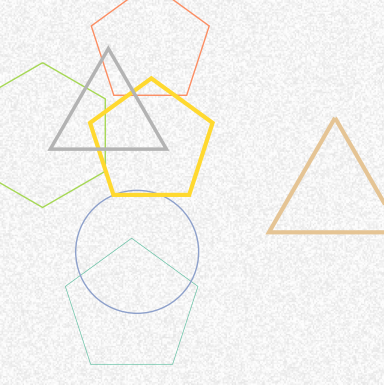[{"shape": "pentagon", "thickness": 0.5, "radius": 0.91, "center": [0.342, 0.2]}, {"shape": "pentagon", "thickness": 1, "radius": 0.81, "center": [0.39, 0.883]}, {"shape": "circle", "thickness": 1, "radius": 0.8, "center": [0.356, 0.346]}, {"shape": "hexagon", "thickness": 1, "radius": 0.94, "center": [0.111, 0.649]}, {"shape": "pentagon", "thickness": 3, "radius": 0.84, "center": [0.393, 0.629]}, {"shape": "triangle", "thickness": 3, "radius": 0.99, "center": [0.87, 0.496]}, {"shape": "triangle", "thickness": 2.5, "radius": 0.87, "center": [0.281, 0.7]}]